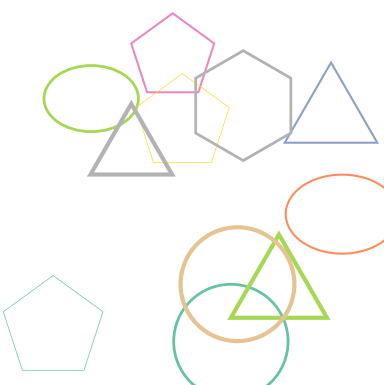[{"shape": "circle", "thickness": 2, "radius": 0.74, "center": [0.6, 0.113]}, {"shape": "pentagon", "thickness": 0.5, "radius": 0.68, "center": [0.138, 0.148]}, {"shape": "oval", "thickness": 1.5, "radius": 0.73, "center": [0.889, 0.444]}, {"shape": "triangle", "thickness": 1.5, "radius": 0.69, "center": [0.86, 0.699]}, {"shape": "pentagon", "thickness": 1.5, "radius": 0.57, "center": [0.449, 0.852]}, {"shape": "oval", "thickness": 2, "radius": 0.61, "center": [0.237, 0.744]}, {"shape": "triangle", "thickness": 3, "radius": 0.72, "center": [0.724, 0.247]}, {"shape": "pentagon", "thickness": 0.5, "radius": 0.64, "center": [0.474, 0.681]}, {"shape": "circle", "thickness": 3, "radius": 0.74, "center": [0.617, 0.262]}, {"shape": "triangle", "thickness": 3, "radius": 0.61, "center": [0.341, 0.608]}, {"shape": "hexagon", "thickness": 2, "radius": 0.71, "center": [0.632, 0.726]}]